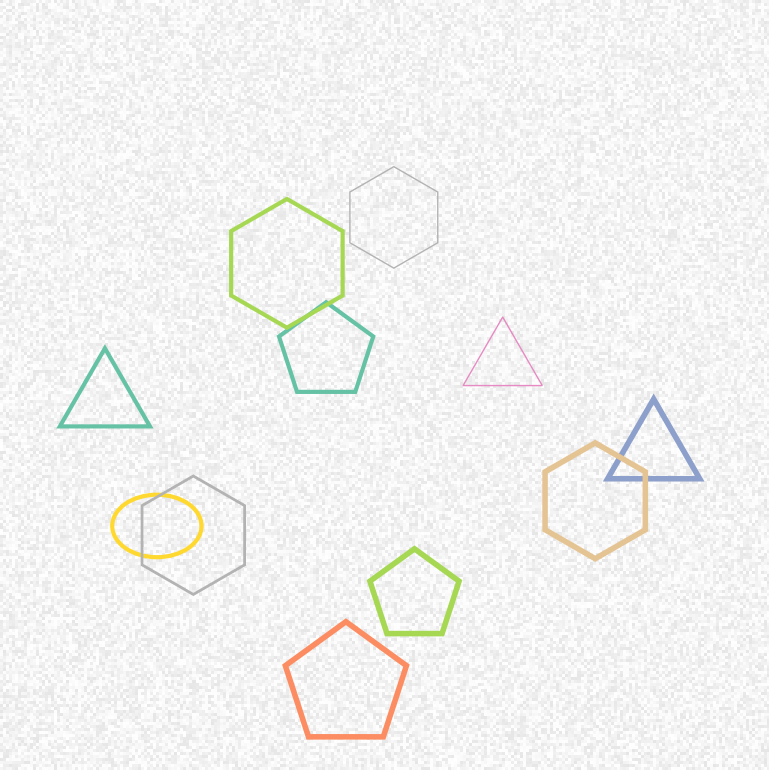[{"shape": "triangle", "thickness": 1.5, "radius": 0.34, "center": [0.136, 0.48]}, {"shape": "pentagon", "thickness": 1.5, "radius": 0.32, "center": [0.424, 0.543]}, {"shape": "pentagon", "thickness": 2, "radius": 0.41, "center": [0.449, 0.11]}, {"shape": "triangle", "thickness": 2, "radius": 0.35, "center": [0.849, 0.413]}, {"shape": "triangle", "thickness": 0.5, "radius": 0.3, "center": [0.653, 0.529]}, {"shape": "hexagon", "thickness": 1.5, "radius": 0.42, "center": [0.373, 0.658]}, {"shape": "pentagon", "thickness": 2, "radius": 0.3, "center": [0.538, 0.226]}, {"shape": "oval", "thickness": 1.5, "radius": 0.29, "center": [0.204, 0.317]}, {"shape": "hexagon", "thickness": 2, "radius": 0.38, "center": [0.773, 0.35]}, {"shape": "hexagon", "thickness": 0.5, "radius": 0.33, "center": [0.511, 0.718]}, {"shape": "hexagon", "thickness": 1, "radius": 0.38, "center": [0.251, 0.305]}]